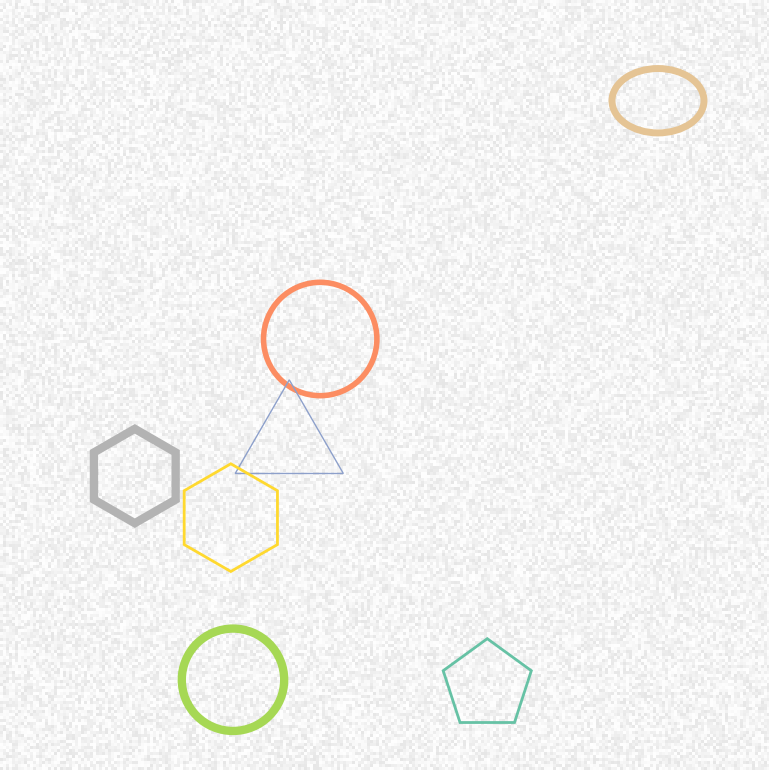[{"shape": "pentagon", "thickness": 1, "radius": 0.3, "center": [0.633, 0.11]}, {"shape": "circle", "thickness": 2, "radius": 0.37, "center": [0.416, 0.56]}, {"shape": "triangle", "thickness": 0.5, "radius": 0.41, "center": [0.376, 0.426]}, {"shape": "circle", "thickness": 3, "radius": 0.33, "center": [0.303, 0.117]}, {"shape": "hexagon", "thickness": 1, "radius": 0.35, "center": [0.3, 0.328]}, {"shape": "oval", "thickness": 2.5, "radius": 0.3, "center": [0.855, 0.869]}, {"shape": "hexagon", "thickness": 3, "radius": 0.31, "center": [0.175, 0.382]}]